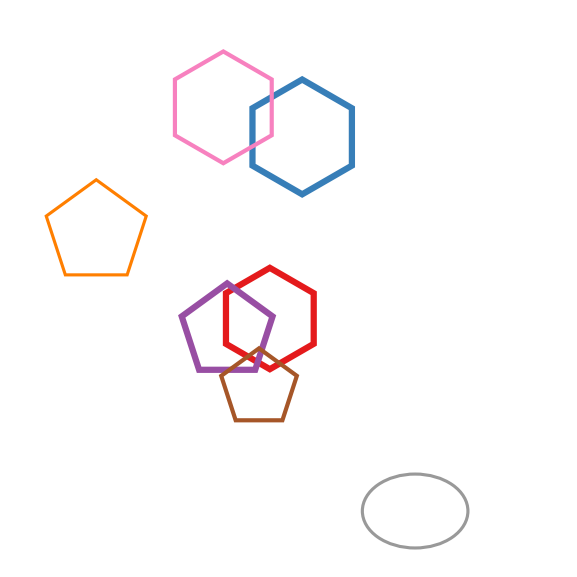[{"shape": "hexagon", "thickness": 3, "radius": 0.44, "center": [0.467, 0.448]}, {"shape": "hexagon", "thickness": 3, "radius": 0.5, "center": [0.523, 0.762]}, {"shape": "pentagon", "thickness": 3, "radius": 0.41, "center": [0.393, 0.426]}, {"shape": "pentagon", "thickness": 1.5, "radius": 0.46, "center": [0.167, 0.597]}, {"shape": "pentagon", "thickness": 2, "radius": 0.34, "center": [0.449, 0.327]}, {"shape": "hexagon", "thickness": 2, "radius": 0.48, "center": [0.387, 0.813]}, {"shape": "oval", "thickness": 1.5, "radius": 0.46, "center": [0.719, 0.114]}]